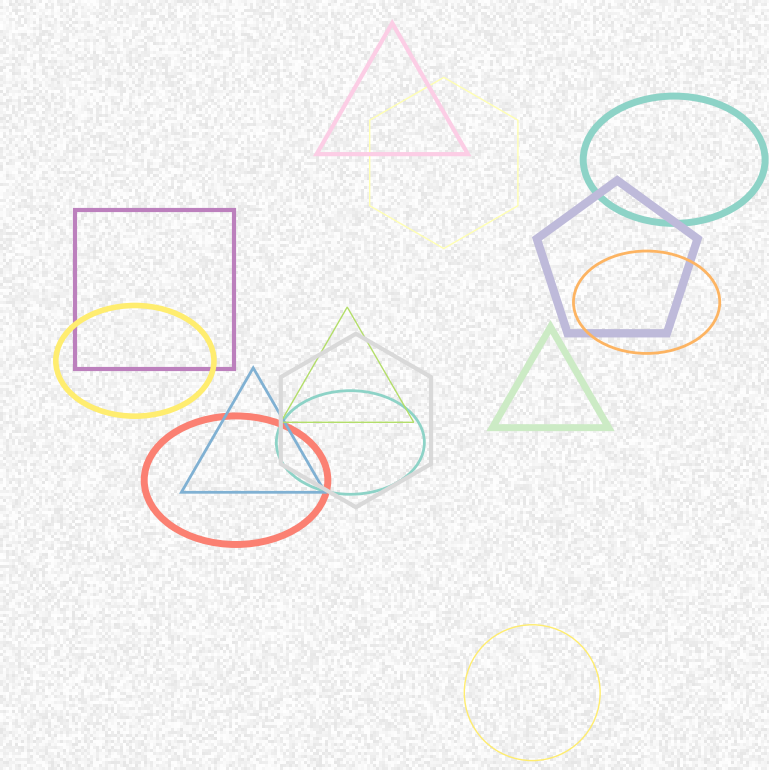[{"shape": "oval", "thickness": 1, "radius": 0.48, "center": [0.455, 0.425]}, {"shape": "oval", "thickness": 2.5, "radius": 0.59, "center": [0.876, 0.793]}, {"shape": "hexagon", "thickness": 0.5, "radius": 0.56, "center": [0.576, 0.788]}, {"shape": "pentagon", "thickness": 3, "radius": 0.55, "center": [0.802, 0.656]}, {"shape": "oval", "thickness": 2.5, "radius": 0.6, "center": [0.307, 0.376]}, {"shape": "triangle", "thickness": 1, "radius": 0.54, "center": [0.329, 0.415]}, {"shape": "oval", "thickness": 1, "radius": 0.47, "center": [0.84, 0.607]}, {"shape": "triangle", "thickness": 0.5, "radius": 0.5, "center": [0.451, 0.501]}, {"shape": "triangle", "thickness": 1.5, "radius": 0.57, "center": [0.509, 0.857]}, {"shape": "hexagon", "thickness": 1.5, "radius": 0.56, "center": [0.462, 0.454]}, {"shape": "square", "thickness": 1.5, "radius": 0.52, "center": [0.201, 0.624]}, {"shape": "triangle", "thickness": 2.5, "radius": 0.44, "center": [0.715, 0.488]}, {"shape": "circle", "thickness": 0.5, "radius": 0.44, "center": [0.691, 0.1]}, {"shape": "oval", "thickness": 2, "radius": 0.51, "center": [0.175, 0.531]}]